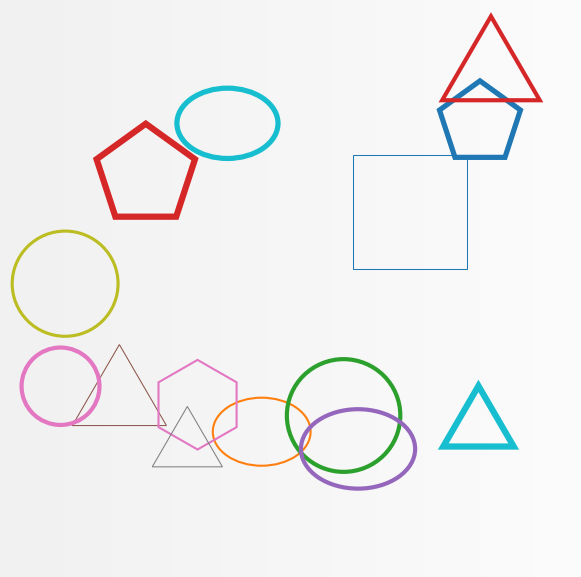[{"shape": "pentagon", "thickness": 2.5, "radius": 0.37, "center": [0.826, 0.786]}, {"shape": "square", "thickness": 0.5, "radius": 0.49, "center": [0.706, 0.632]}, {"shape": "oval", "thickness": 1, "radius": 0.42, "center": [0.45, 0.252]}, {"shape": "circle", "thickness": 2, "radius": 0.49, "center": [0.591, 0.28]}, {"shape": "pentagon", "thickness": 3, "radius": 0.44, "center": [0.251, 0.696]}, {"shape": "triangle", "thickness": 2, "radius": 0.48, "center": [0.845, 0.874]}, {"shape": "oval", "thickness": 2, "radius": 0.49, "center": [0.616, 0.222]}, {"shape": "triangle", "thickness": 0.5, "radius": 0.47, "center": [0.205, 0.309]}, {"shape": "circle", "thickness": 2, "radius": 0.34, "center": [0.104, 0.33]}, {"shape": "hexagon", "thickness": 1, "radius": 0.39, "center": [0.34, 0.298]}, {"shape": "triangle", "thickness": 0.5, "radius": 0.35, "center": [0.322, 0.226]}, {"shape": "circle", "thickness": 1.5, "radius": 0.46, "center": [0.112, 0.508]}, {"shape": "triangle", "thickness": 3, "radius": 0.35, "center": [0.823, 0.261]}, {"shape": "oval", "thickness": 2.5, "radius": 0.43, "center": [0.391, 0.786]}]